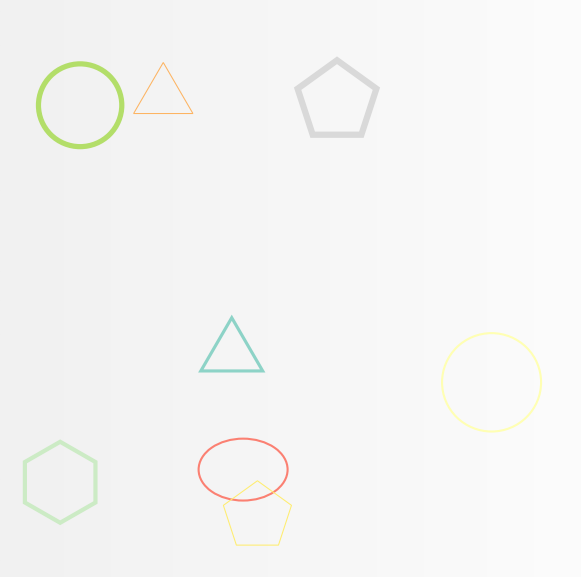[{"shape": "triangle", "thickness": 1.5, "radius": 0.31, "center": [0.399, 0.388]}, {"shape": "circle", "thickness": 1, "radius": 0.43, "center": [0.846, 0.337]}, {"shape": "oval", "thickness": 1, "radius": 0.38, "center": [0.418, 0.186]}, {"shape": "triangle", "thickness": 0.5, "radius": 0.29, "center": [0.281, 0.832]}, {"shape": "circle", "thickness": 2.5, "radius": 0.36, "center": [0.138, 0.817]}, {"shape": "pentagon", "thickness": 3, "radius": 0.36, "center": [0.58, 0.824]}, {"shape": "hexagon", "thickness": 2, "radius": 0.35, "center": [0.104, 0.164]}, {"shape": "pentagon", "thickness": 0.5, "radius": 0.31, "center": [0.443, 0.105]}]